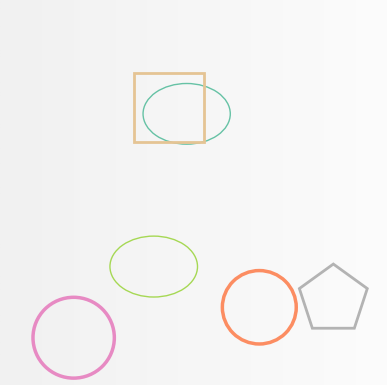[{"shape": "oval", "thickness": 1, "radius": 0.56, "center": [0.482, 0.704]}, {"shape": "circle", "thickness": 2.5, "radius": 0.48, "center": [0.669, 0.202]}, {"shape": "circle", "thickness": 2.5, "radius": 0.52, "center": [0.19, 0.123]}, {"shape": "oval", "thickness": 1, "radius": 0.56, "center": [0.397, 0.308]}, {"shape": "square", "thickness": 2, "radius": 0.45, "center": [0.436, 0.72]}, {"shape": "pentagon", "thickness": 2, "radius": 0.46, "center": [0.86, 0.222]}]